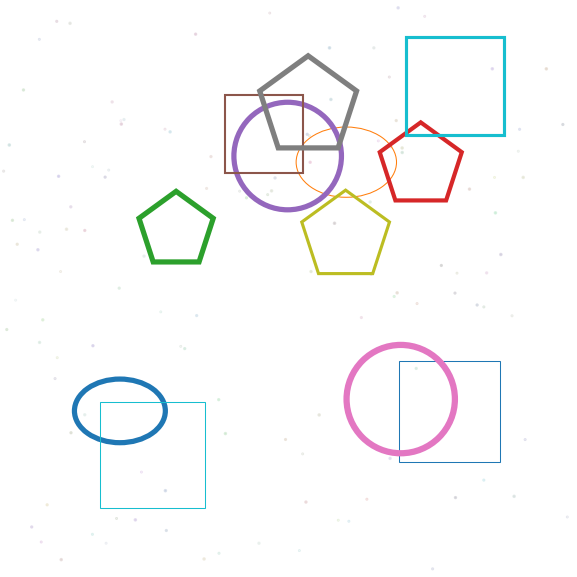[{"shape": "oval", "thickness": 2.5, "radius": 0.39, "center": [0.208, 0.288]}, {"shape": "square", "thickness": 0.5, "radius": 0.44, "center": [0.779, 0.286]}, {"shape": "oval", "thickness": 0.5, "radius": 0.43, "center": [0.6, 0.718]}, {"shape": "pentagon", "thickness": 2.5, "radius": 0.34, "center": [0.305, 0.6]}, {"shape": "pentagon", "thickness": 2, "radius": 0.37, "center": [0.729, 0.713]}, {"shape": "circle", "thickness": 2.5, "radius": 0.47, "center": [0.498, 0.729]}, {"shape": "square", "thickness": 1, "radius": 0.34, "center": [0.457, 0.767]}, {"shape": "circle", "thickness": 3, "radius": 0.47, "center": [0.694, 0.308]}, {"shape": "pentagon", "thickness": 2.5, "radius": 0.44, "center": [0.534, 0.814]}, {"shape": "pentagon", "thickness": 1.5, "radius": 0.4, "center": [0.598, 0.59]}, {"shape": "square", "thickness": 0.5, "radius": 0.46, "center": [0.264, 0.211]}, {"shape": "square", "thickness": 1.5, "radius": 0.43, "center": [0.788, 0.85]}]